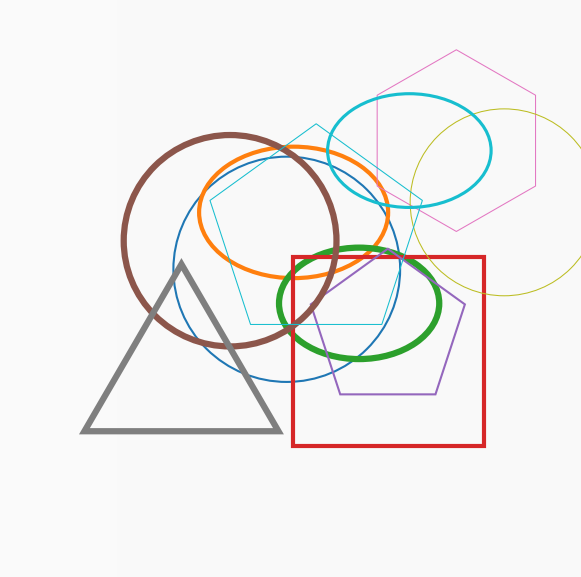[{"shape": "circle", "thickness": 1, "radius": 0.98, "center": [0.493, 0.533]}, {"shape": "oval", "thickness": 2, "radius": 0.81, "center": [0.505, 0.631]}, {"shape": "oval", "thickness": 3, "radius": 0.69, "center": [0.618, 0.474]}, {"shape": "square", "thickness": 2, "radius": 0.82, "center": [0.669, 0.39]}, {"shape": "pentagon", "thickness": 1, "radius": 0.7, "center": [0.667, 0.429]}, {"shape": "circle", "thickness": 3, "radius": 0.92, "center": [0.396, 0.582]}, {"shape": "hexagon", "thickness": 0.5, "radius": 0.79, "center": [0.785, 0.756]}, {"shape": "triangle", "thickness": 3, "radius": 0.96, "center": [0.312, 0.349]}, {"shape": "circle", "thickness": 0.5, "radius": 0.81, "center": [0.867, 0.649]}, {"shape": "pentagon", "thickness": 0.5, "radius": 0.96, "center": [0.544, 0.593]}, {"shape": "oval", "thickness": 1.5, "radius": 0.7, "center": [0.704, 0.738]}]